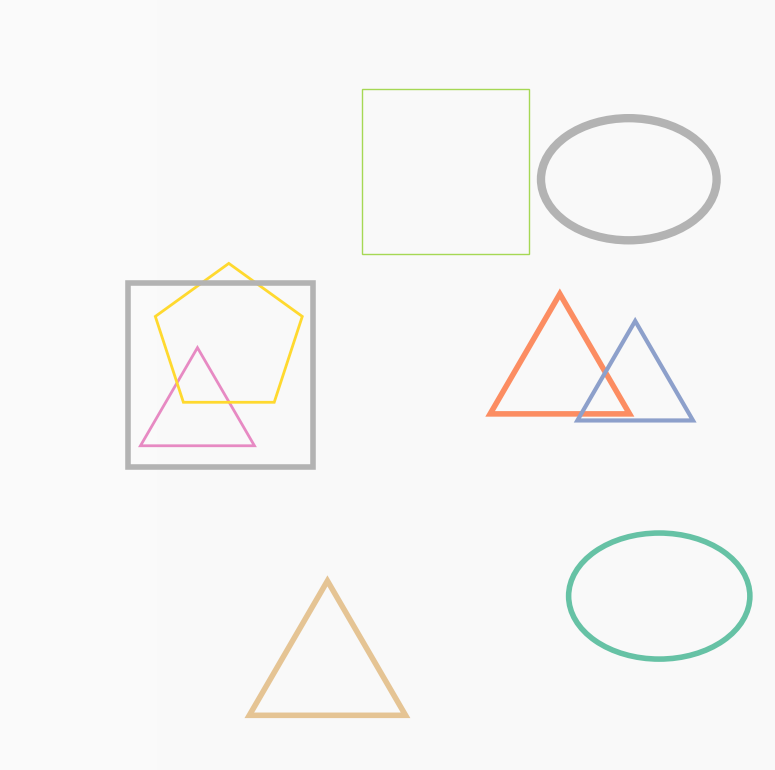[{"shape": "oval", "thickness": 2, "radius": 0.58, "center": [0.851, 0.226]}, {"shape": "triangle", "thickness": 2, "radius": 0.52, "center": [0.722, 0.514]}, {"shape": "triangle", "thickness": 1.5, "radius": 0.43, "center": [0.82, 0.497]}, {"shape": "triangle", "thickness": 1, "radius": 0.42, "center": [0.255, 0.464]}, {"shape": "square", "thickness": 0.5, "radius": 0.54, "center": [0.575, 0.778]}, {"shape": "pentagon", "thickness": 1, "radius": 0.5, "center": [0.295, 0.558]}, {"shape": "triangle", "thickness": 2, "radius": 0.58, "center": [0.423, 0.129]}, {"shape": "square", "thickness": 2, "radius": 0.6, "center": [0.284, 0.513]}, {"shape": "oval", "thickness": 3, "radius": 0.57, "center": [0.811, 0.767]}]